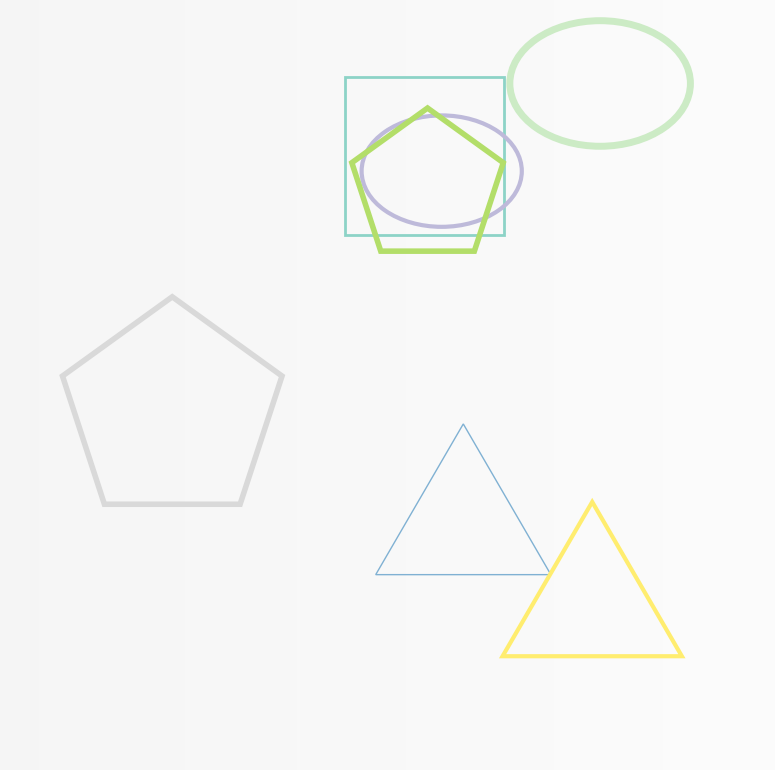[{"shape": "square", "thickness": 1, "radius": 0.51, "center": [0.548, 0.798]}, {"shape": "oval", "thickness": 1.5, "radius": 0.52, "center": [0.57, 0.778]}, {"shape": "triangle", "thickness": 0.5, "radius": 0.65, "center": [0.598, 0.319]}, {"shape": "pentagon", "thickness": 2, "radius": 0.51, "center": [0.552, 0.757]}, {"shape": "pentagon", "thickness": 2, "radius": 0.74, "center": [0.222, 0.466]}, {"shape": "oval", "thickness": 2.5, "radius": 0.58, "center": [0.774, 0.892]}, {"shape": "triangle", "thickness": 1.5, "radius": 0.67, "center": [0.764, 0.215]}]